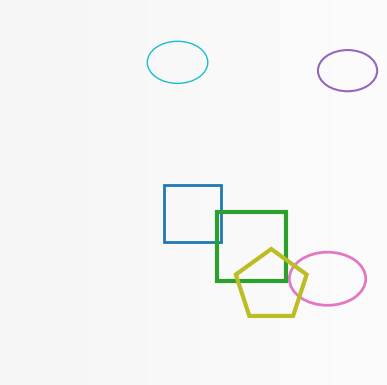[{"shape": "square", "thickness": 2, "radius": 0.37, "center": [0.496, 0.445]}, {"shape": "square", "thickness": 3, "radius": 0.44, "center": [0.649, 0.36]}, {"shape": "oval", "thickness": 1.5, "radius": 0.38, "center": [0.897, 0.816]}, {"shape": "oval", "thickness": 2, "radius": 0.49, "center": [0.845, 0.276]}, {"shape": "pentagon", "thickness": 3, "radius": 0.48, "center": [0.7, 0.257]}, {"shape": "oval", "thickness": 1, "radius": 0.39, "center": [0.458, 0.838]}]